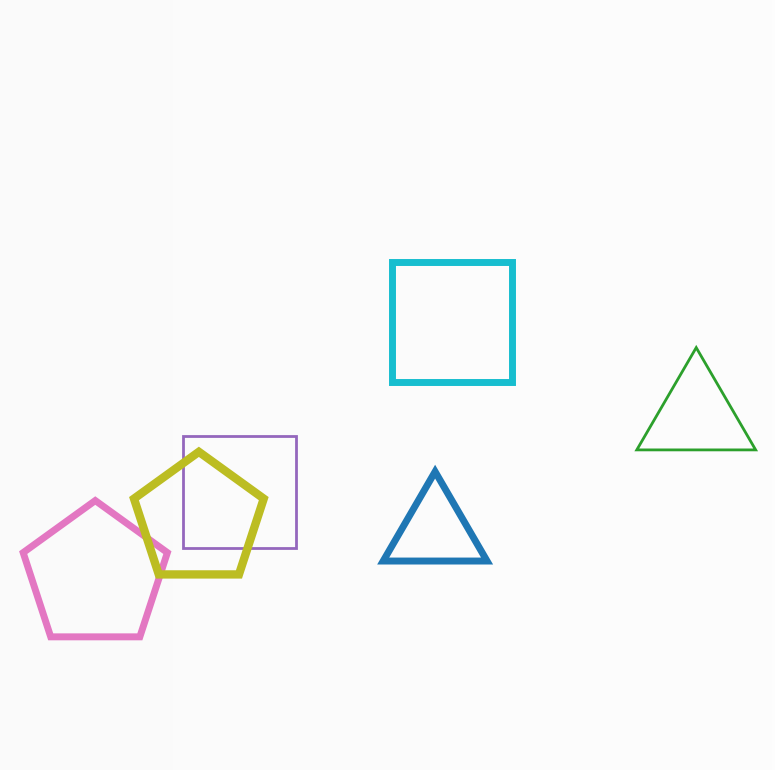[{"shape": "triangle", "thickness": 2.5, "radius": 0.39, "center": [0.561, 0.31]}, {"shape": "triangle", "thickness": 1, "radius": 0.44, "center": [0.898, 0.46]}, {"shape": "square", "thickness": 1, "radius": 0.37, "center": [0.309, 0.361]}, {"shape": "pentagon", "thickness": 2.5, "radius": 0.49, "center": [0.123, 0.252]}, {"shape": "pentagon", "thickness": 3, "radius": 0.44, "center": [0.257, 0.325]}, {"shape": "square", "thickness": 2.5, "radius": 0.39, "center": [0.584, 0.582]}]